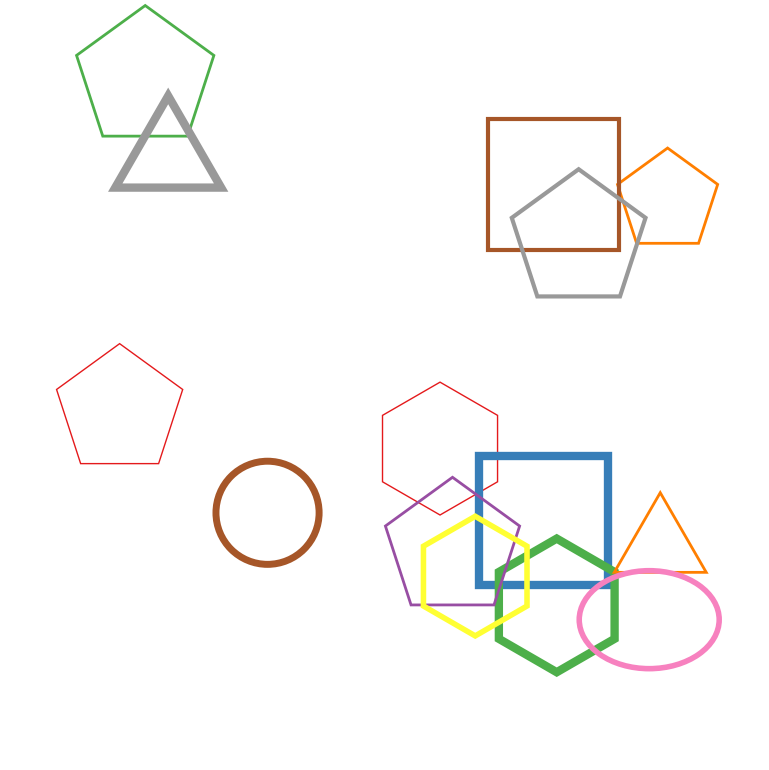[{"shape": "hexagon", "thickness": 0.5, "radius": 0.43, "center": [0.571, 0.417]}, {"shape": "pentagon", "thickness": 0.5, "radius": 0.43, "center": [0.155, 0.468]}, {"shape": "square", "thickness": 3, "radius": 0.42, "center": [0.706, 0.324]}, {"shape": "hexagon", "thickness": 3, "radius": 0.43, "center": [0.723, 0.214]}, {"shape": "pentagon", "thickness": 1, "radius": 0.47, "center": [0.189, 0.899]}, {"shape": "pentagon", "thickness": 1, "radius": 0.46, "center": [0.588, 0.289]}, {"shape": "triangle", "thickness": 1, "radius": 0.34, "center": [0.857, 0.291]}, {"shape": "pentagon", "thickness": 1, "radius": 0.34, "center": [0.867, 0.739]}, {"shape": "hexagon", "thickness": 2, "radius": 0.39, "center": [0.617, 0.252]}, {"shape": "circle", "thickness": 2.5, "radius": 0.33, "center": [0.347, 0.334]}, {"shape": "square", "thickness": 1.5, "radius": 0.42, "center": [0.719, 0.76]}, {"shape": "oval", "thickness": 2, "radius": 0.45, "center": [0.843, 0.195]}, {"shape": "triangle", "thickness": 3, "radius": 0.4, "center": [0.218, 0.796]}, {"shape": "pentagon", "thickness": 1.5, "radius": 0.46, "center": [0.752, 0.689]}]